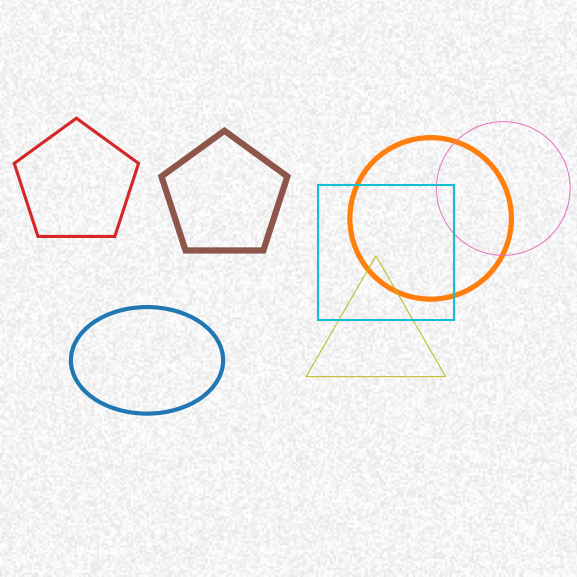[{"shape": "oval", "thickness": 2, "radius": 0.66, "center": [0.255, 0.375]}, {"shape": "circle", "thickness": 2.5, "radius": 0.7, "center": [0.746, 0.621]}, {"shape": "pentagon", "thickness": 1.5, "radius": 0.57, "center": [0.132, 0.681]}, {"shape": "pentagon", "thickness": 3, "radius": 0.57, "center": [0.389, 0.658]}, {"shape": "circle", "thickness": 0.5, "radius": 0.58, "center": [0.871, 0.673]}, {"shape": "triangle", "thickness": 0.5, "radius": 0.7, "center": [0.651, 0.417]}, {"shape": "square", "thickness": 1, "radius": 0.59, "center": [0.668, 0.562]}]